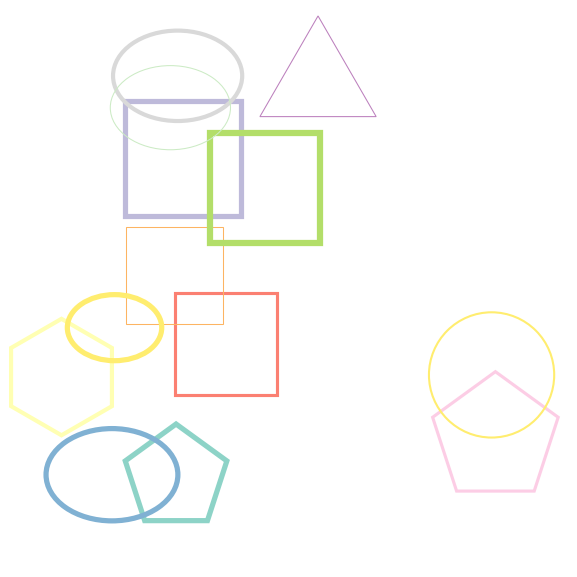[{"shape": "pentagon", "thickness": 2.5, "radius": 0.46, "center": [0.305, 0.172]}, {"shape": "hexagon", "thickness": 2, "radius": 0.5, "center": [0.106, 0.346]}, {"shape": "square", "thickness": 2.5, "radius": 0.5, "center": [0.317, 0.725]}, {"shape": "square", "thickness": 1.5, "radius": 0.44, "center": [0.391, 0.403]}, {"shape": "oval", "thickness": 2.5, "radius": 0.57, "center": [0.194, 0.177]}, {"shape": "square", "thickness": 0.5, "radius": 0.42, "center": [0.302, 0.522]}, {"shape": "square", "thickness": 3, "radius": 0.47, "center": [0.459, 0.673]}, {"shape": "pentagon", "thickness": 1.5, "radius": 0.57, "center": [0.858, 0.241]}, {"shape": "oval", "thickness": 2, "radius": 0.56, "center": [0.308, 0.868]}, {"shape": "triangle", "thickness": 0.5, "radius": 0.58, "center": [0.551, 0.855]}, {"shape": "oval", "thickness": 0.5, "radius": 0.52, "center": [0.295, 0.813]}, {"shape": "oval", "thickness": 2.5, "radius": 0.41, "center": [0.198, 0.432]}, {"shape": "circle", "thickness": 1, "radius": 0.54, "center": [0.851, 0.35]}]